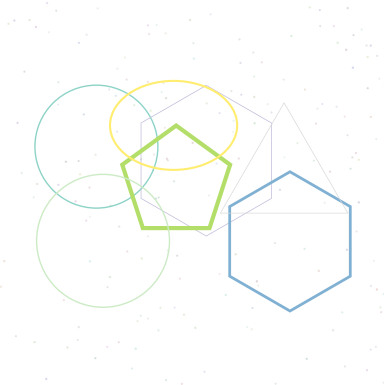[{"shape": "circle", "thickness": 1, "radius": 0.8, "center": [0.25, 0.619]}, {"shape": "hexagon", "thickness": 0.5, "radius": 0.98, "center": [0.536, 0.583]}, {"shape": "hexagon", "thickness": 2, "radius": 0.9, "center": [0.753, 0.373]}, {"shape": "pentagon", "thickness": 3, "radius": 0.74, "center": [0.458, 0.527]}, {"shape": "triangle", "thickness": 0.5, "radius": 0.96, "center": [0.738, 0.542]}, {"shape": "circle", "thickness": 1, "radius": 0.86, "center": [0.268, 0.375]}, {"shape": "oval", "thickness": 1.5, "radius": 0.83, "center": [0.451, 0.674]}]